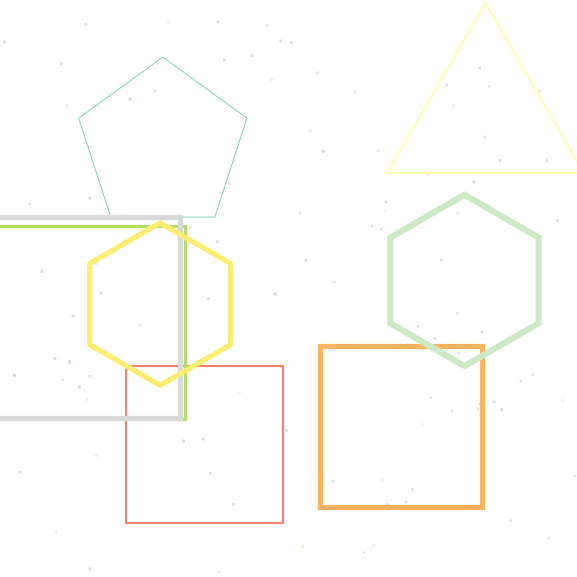[{"shape": "pentagon", "thickness": 0.5, "radius": 0.77, "center": [0.282, 0.747]}, {"shape": "triangle", "thickness": 1, "radius": 0.98, "center": [0.84, 0.798]}, {"shape": "square", "thickness": 1, "radius": 0.68, "center": [0.354, 0.229]}, {"shape": "square", "thickness": 2.5, "radius": 0.7, "center": [0.694, 0.26]}, {"shape": "square", "thickness": 1.5, "radius": 0.84, "center": [0.152, 0.441]}, {"shape": "square", "thickness": 2.5, "radius": 0.87, "center": [0.138, 0.45]}, {"shape": "hexagon", "thickness": 3, "radius": 0.74, "center": [0.804, 0.514]}, {"shape": "hexagon", "thickness": 2.5, "radius": 0.7, "center": [0.277, 0.473]}]